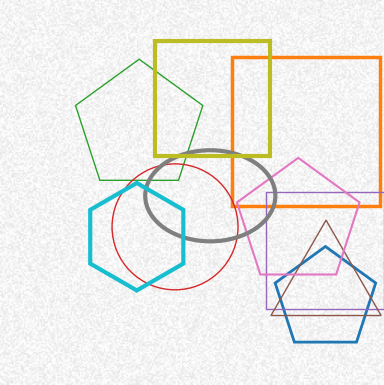[{"shape": "pentagon", "thickness": 2, "radius": 0.69, "center": [0.845, 0.222]}, {"shape": "square", "thickness": 2.5, "radius": 0.96, "center": [0.794, 0.659]}, {"shape": "pentagon", "thickness": 1, "radius": 0.87, "center": [0.361, 0.672]}, {"shape": "circle", "thickness": 1, "radius": 0.82, "center": [0.455, 0.411]}, {"shape": "square", "thickness": 1, "radius": 0.76, "center": [0.845, 0.35]}, {"shape": "triangle", "thickness": 1, "radius": 0.83, "center": [0.847, 0.263]}, {"shape": "pentagon", "thickness": 1.5, "radius": 0.84, "center": [0.775, 0.422]}, {"shape": "oval", "thickness": 3, "radius": 0.85, "center": [0.546, 0.491]}, {"shape": "square", "thickness": 3, "radius": 0.74, "center": [0.552, 0.744]}, {"shape": "hexagon", "thickness": 3, "radius": 0.7, "center": [0.355, 0.385]}]